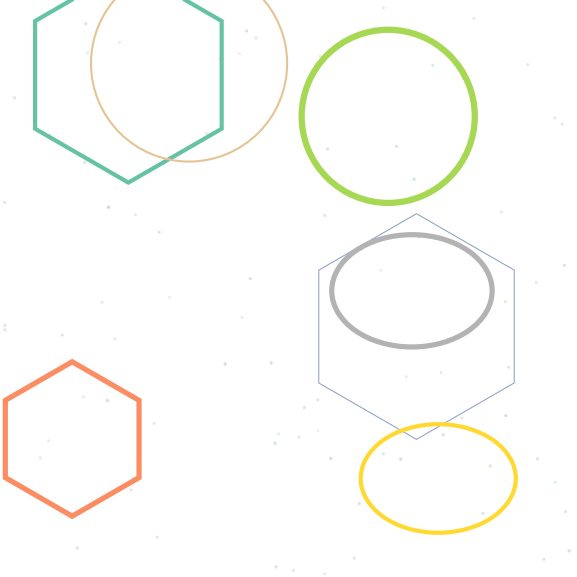[{"shape": "hexagon", "thickness": 2, "radius": 0.93, "center": [0.222, 0.869]}, {"shape": "hexagon", "thickness": 2.5, "radius": 0.67, "center": [0.125, 0.239]}, {"shape": "hexagon", "thickness": 0.5, "radius": 0.98, "center": [0.721, 0.434]}, {"shape": "circle", "thickness": 3, "radius": 0.75, "center": [0.672, 0.798]}, {"shape": "oval", "thickness": 2, "radius": 0.67, "center": [0.759, 0.171]}, {"shape": "circle", "thickness": 1, "radius": 0.85, "center": [0.327, 0.889]}, {"shape": "oval", "thickness": 2.5, "radius": 0.69, "center": [0.713, 0.496]}]